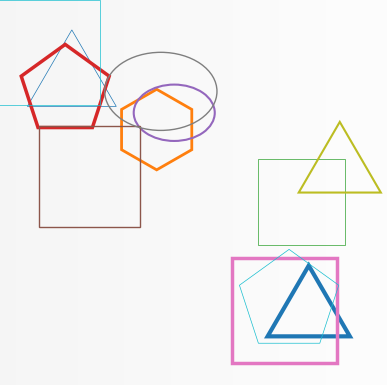[{"shape": "triangle", "thickness": 0.5, "radius": 0.66, "center": [0.185, 0.79]}, {"shape": "triangle", "thickness": 3, "radius": 0.61, "center": [0.797, 0.188]}, {"shape": "hexagon", "thickness": 2, "radius": 0.52, "center": [0.404, 0.663]}, {"shape": "square", "thickness": 0.5, "radius": 0.56, "center": [0.778, 0.474]}, {"shape": "pentagon", "thickness": 2.5, "radius": 0.6, "center": [0.168, 0.765]}, {"shape": "oval", "thickness": 1.5, "radius": 0.52, "center": [0.45, 0.707]}, {"shape": "square", "thickness": 1, "radius": 0.65, "center": [0.232, 0.541]}, {"shape": "square", "thickness": 2.5, "radius": 0.68, "center": [0.734, 0.193]}, {"shape": "oval", "thickness": 1, "radius": 0.72, "center": [0.415, 0.763]}, {"shape": "triangle", "thickness": 1.5, "radius": 0.61, "center": [0.877, 0.561]}, {"shape": "square", "thickness": 0.5, "radius": 0.68, "center": [0.121, 0.863]}, {"shape": "pentagon", "thickness": 0.5, "radius": 0.67, "center": [0.746, 0.217]}]